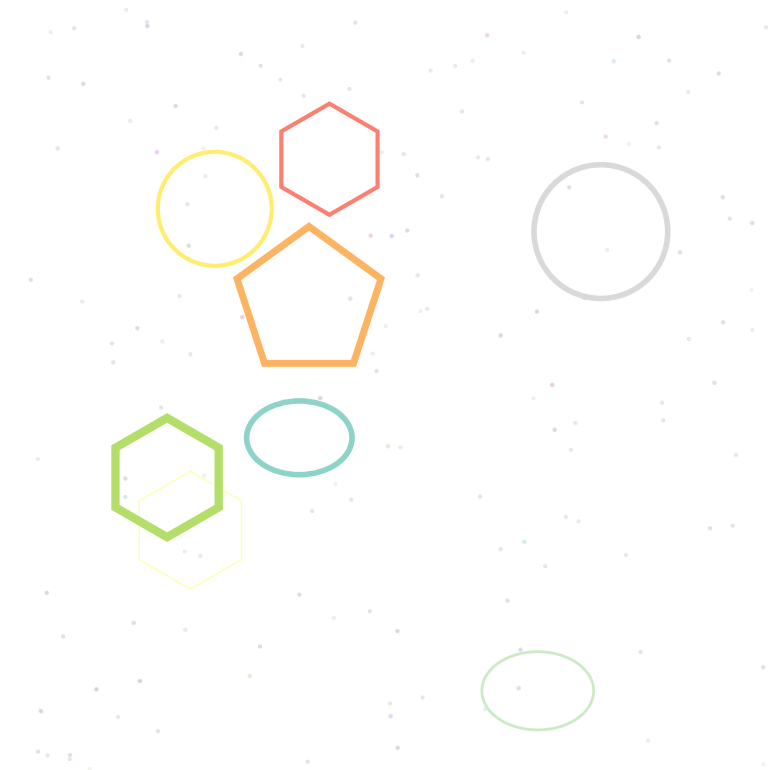[{"shape": "oval", "thickness": 2, "radius": 0.34, "center": [0.389, 0.431]}, {"shape": "hexagon", "thickness": 0.5, "radius": 0.38, "center": [0.247, 0.311]}, {"shape": "hexagon", "thickness": 1.5, "radius": 0.36, "center": [0.428, 0.793]}, {"shape": "pentagon", "thickness": 2.5, "radius": 0.49, "center": [0.401, 0.608]}, {"shape": "hexagon", "thickness": 3, "radius": 0.39, "center": [0.217, 0.38]}, {"shape": "circle", "thickness": 2, "radius": 0.43, "center": [0.78, 0.699]}, {"shape": "oval", "thickness": 1, "radius": 0.36, "center": [0.698, 0.103]}, {"shape": "circle", "thickness": 1.5, "radius": 0.37, "center": [0.279, 0.729]}]